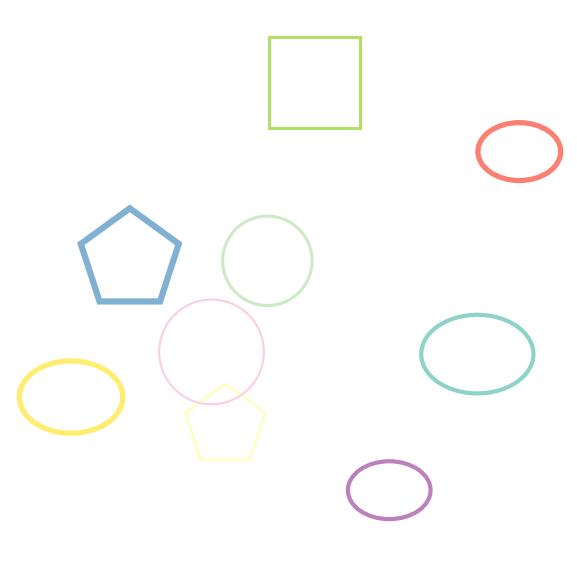[{"shape": "oval", "thickness": 2, "radius": 0.49, "center": [0.827, 0.386]}, {"shape": "pentagon", "thickness": 1, "radius": 0.36, "center": [0.39, 0.262]}, {"shape": "oval", "thickness": 2.5, "radius": 0.36, "center": [0.899, 0.737]}, {"shape": "pentagon", "thickness": 3, "radius": 0.45, "center": [0.225, 0.549]}, {"shape": "square", "thickness": 1.5, "radius": 0.39, "center": [0.545, 0.856]}, {"shape": "circle", "thickness": 1, "radius": 0.45, "center": [0.366, 0.39]}, {"shape": "oval", "thickness": 2, "radius": 0.36, "center": [0.674, 0.15]}, {"shape": "circle", "thickness": 1.5, "radius": 0.39, "center": [0.463, 0.547]}, {"shape": "oval", "thickness": 2.5, "radius": 0.45, "center": [0.123, 0.312]}]